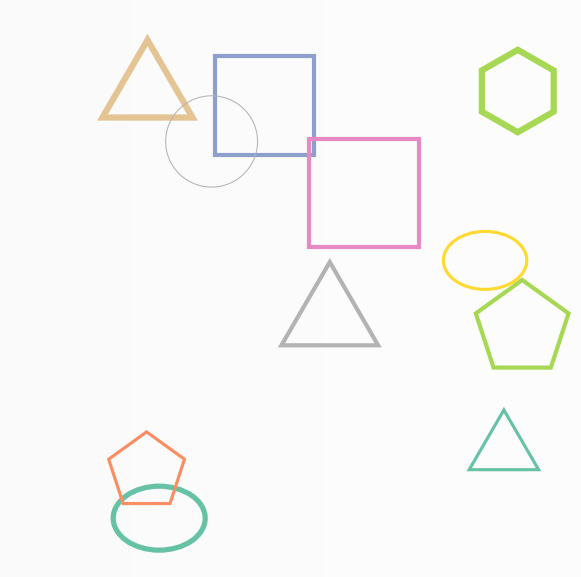[{"shape": "triangle", "thickness": 1.5, "radius": 0.34, "center": [0.867, 0.22]}, {"shape": "oval", "thickness": 2.5, "radius": 0.4, "center": [0.274, 0.102]}, {"shape": "pentagon", "thickness": 1.5, "radius": 0.34, "center": [0.252, 0.183]}, {"shape": "square", "thickness": 2, "radius": 0.43, "center": [0.455, 0.817]}, {"shape": "square", "thickness": 2, "radius": 0.47, "center": [0.627, 0.665]}, {"shape": "hexagon", "thickness": 3, "radius": 0.36, "center": [0.891, 0.841]}, {"shape": "pentagon", "thickness": 2, "radius": 0.42, "center": [0.898, 0.43]}, {"shape": "oval", "thickness": 1.5, "radius": 0.36, "center": [0.835, 0.548]}, {"shape": "triangle", "thickness": 3, "radius": 0.45, "center": [0.254, 0.84]}, {"shape": "circle", "thickness": 0.5, "radius": 0.4, "center": [0.364, 0.754]}, {"shape": "triangle", "thickness": 2, "radius": 0.48, "center": [0.567, 0.449]}]